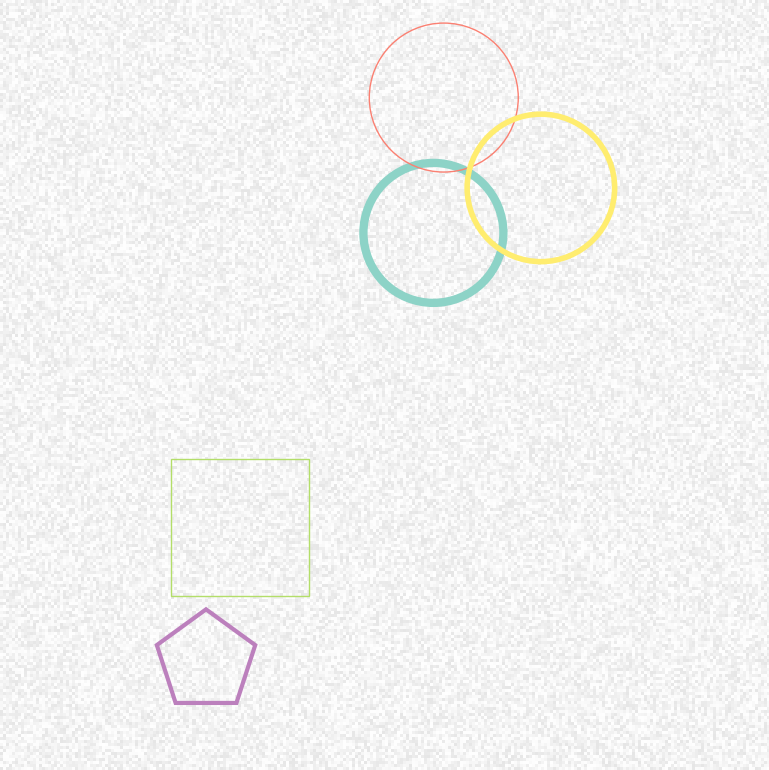[{"shape": "circle", "thickness": 3, "radius": 0.45, "center": [0.563, 0.698]}, {"shape": "circle", "thickness": 0.5, "radius": 0.48, "center": [0.576, 0.873]}, {"shape": "square", "thickness": 0.5, "radius": 0.45, "center": [0.311, 0.315]}, {"shape": "pentagon", "thickness": 1.5, "radius": 0.34, "center": [0.268, 0.141]}, {"shape": "circle", "thickness": 2, "radius": 0.48, "center": [0.702, 0.756]}]